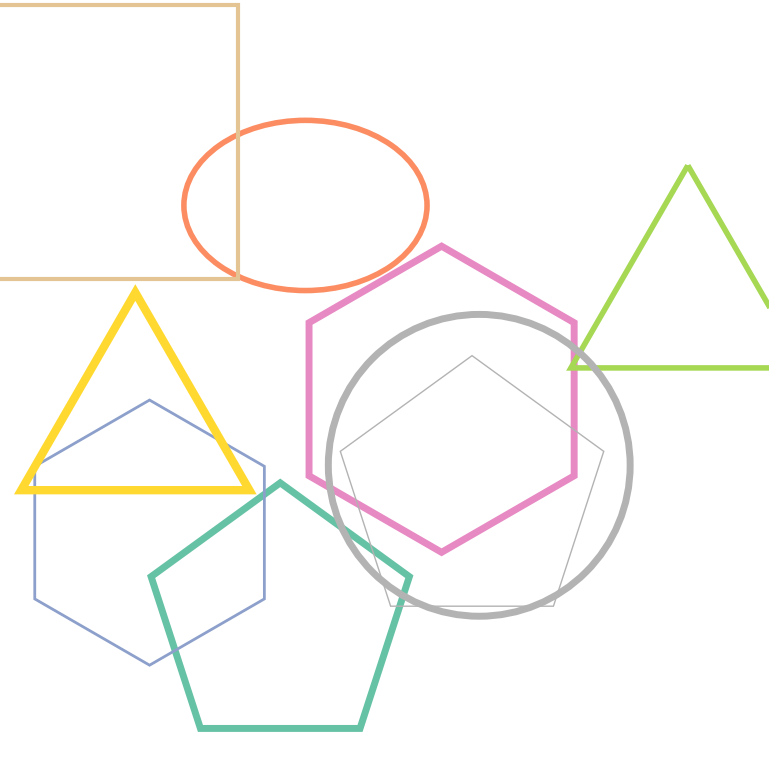[{"shape": "pentagon", "thickness": 2.5, "radius": 0.88, "center": [0.364, 0.197]}, {"shape": "oval", "thickness": 2, "radius": 0.79, "center": [0.397, 0.733]}, {"shape": "hexagon", "thickness": 1, "radius": 0.86, "center": [0.194, 0.308]}, {"shape": "hexagon", "thickness": 2.5, "radius": 0.99, "center": [0.574, 0.481]}, {"shape": "triangle", "thickness": 2, "radius": 0.88, "center": [0.893, 0.61]}, {"shape": "triangle", "thickness": 3, "radius": 0.86, "center": [0.176, 0.449]}, {"shape": "square", "thickness": 1.5, "radius": 0.89, "center": [0.131, 0.816]}, {"shape": "circle", "thickness": 2.5, "radius": 0.98, "center": [0.622, 0.396]}, {"shape": "pentagon", "thickness": 0.5, "radius": 0.9, "center": [0.613, 0.358]}]